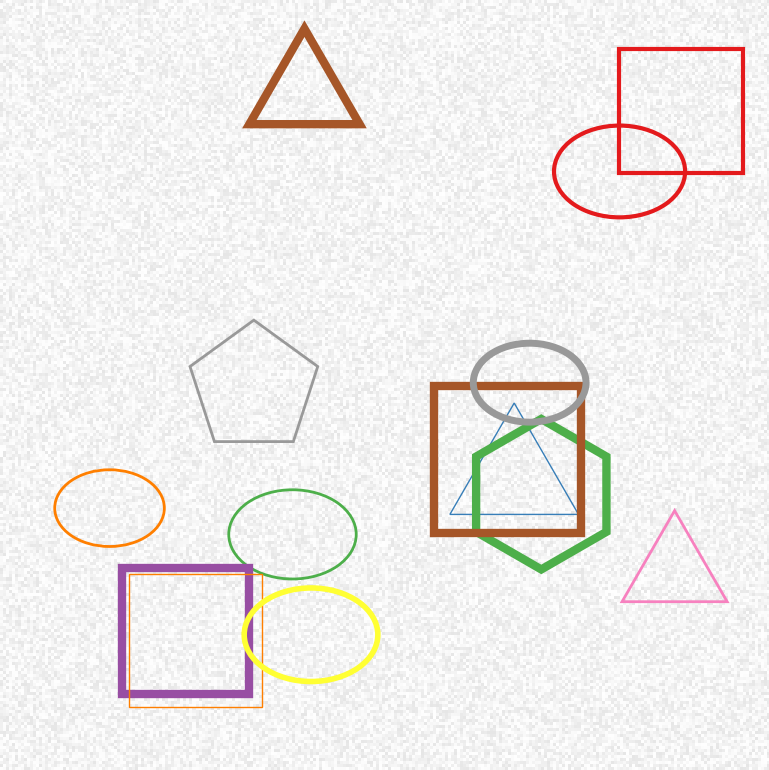[{"shape": "oval", "thickness": 1.5, "radius": 0.43, "center": [0.805, 0.777]}, {"shape": "square", "thickness": 1.5, "radius": 0.4, "center": [0.884, 0.856]}, {"shape": "triangle", "thickness": 0.5, "radius": 0.48, "center": [0.668, 0.38]}, {"shape": "oval", "thickness": 1, "radius": 0.41, "center": [0.38, 0.306]}, {"shape": "hexagon", "thickness": 3, "radius": 0.49, "center": [0.703, 0.358]}, {"shape": "square", "thickness": 3, "radius": 0.41, "center": [0.241, 0.181]}, {"shape": "oval", "thickness": 1, "radius": 0.36, "center": [0.142, 0.34]}, {"shape": "square", "thickness": 0.5, "radius": 0.43, "center": [0.254, 0.169]}, {"shape": "oval", "thickness": 2, "radius": 0.43, "center": [0.404, 0.176]}, {"shape": "triangle", "thickness": 3, "radius": 0.41, "center": [0.395, 0.88]}, {"shape": "square", "thickness": 3, "radius": 0.48, "center": [0.659, 0.404]}, {"shape": "triangle", "thickness": 1, "radius": 0.39, "center": [0.876, 0.258]}, {"shape": "oval", "thickness": 2.5, "radius": 0.37, "center": [0.688, 0.503]}, {"shape": "pentagon", "thickness": 1, "radius": 0.44, "center": [0.33, 0.497]}]